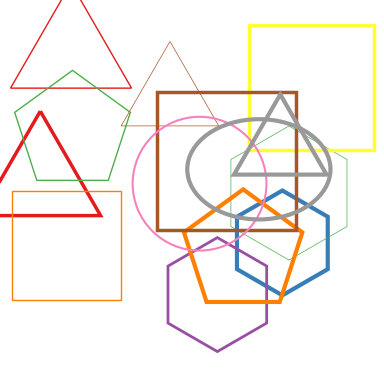[{"shape": "triangle", "thickness": 1, "radius": 0.91, "center": [0.184, 0.862]}, {"shape": "triangle", "thickness": 2.5, "radius": 0.9, "center": [0.105, 0.53]}, {"shape": "hexagon", "thickness": 3, "radius": 0.68, "center": [0.733, 0.369]}, {"shape": "hexagon", "thickness": 0.5, "radius": 0.87, "center": [0.751, 0.499]}, {"shape": "pentagon", "thickness": 1, "radius": 0.79, "center": [0.188, 0.659]}, {"shape": "hexagon", "thickness": 2, "radius": 0.74, "center": [0.565, 0.235]}, {"shape": "pentagon", "thickness": 3, "radius": 0.81, "center": [0.632, 0.346]}, {"shape": "square", "thickness": 1, "radius": 0.7, "center": [0.173, 0.363]}, {"shape": "square", "thickness": 2.5, "radius": 0.81, "center": [0.808, 0.772]}, {"shape": "triangle", "thickness": 0.5, "radius": 0.73, "center": [0.441, 0.746]}, {"shape": "square", "thickness": 2.5, "radius": 0.9, "center": [0.588, 0.582]}, {"shape": "circle", "thickness": 1.5, "radius": 0.87, "center": [0.518, 0.523]}, {"shape": "oval", "thickness": 3, "radius": 0.93, "center": [0.672, 0.56]}, {"shape": "triangle", "thickness": 3, "radius": 0.69, "center": [0.728, 0.616]}]